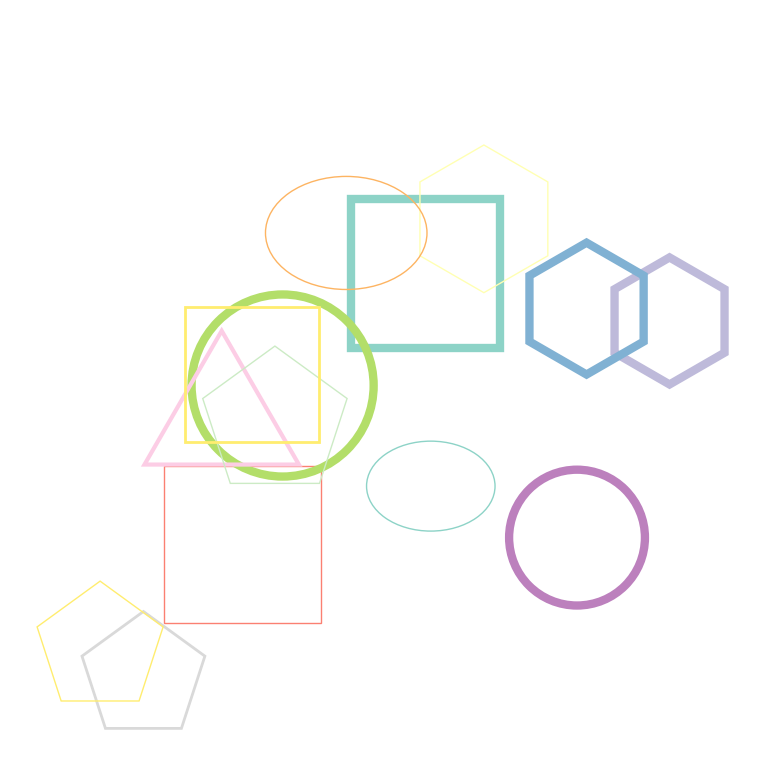[{"shape": "oval", "thickness": 0.5, "radius": 0.42, "center": [0.559, 0.369]}, {"shape": "square", "thickness": 3, "radius": 0.48, "center": [0.552, 0.645]}, {"shape": "hexagon", "thickness": 0.5, "radius": 0.48, "center": [0.628, 0.716]}, {"shape": "hexagon", "thickness": 3, "radius": 0.41, "center": [0.87, 0.583]}, {"shape": "square", "thickness": 0.5, "radius": 0.51, "center": [0.315, 0.293]}, {"shape": "hexagon", "thickness": 3, "radius": 0.43, "center": [0.762, 0.599]}, {"shape": "oval", "thickness": 0.5, "radius": 0.52, "center": [0.45, 0.697]}, {"shape": "circle", "thickness": 3, "radius": 0.59, "center": [0.367, 0.499]}, {"shape": "triangle", "thickness": 1.5, "radius": 0.58, "center": [0.288, 0.455]}, {"shape": "pentagon", "thickness": 1, "radius": 0.42, "center": [0.186, 0.122]}, {"shape": "circle", "thickness": 3, "radius": 0.44, "center": [0.749, 0.302]}, {"shape": "pentagon", "thickness": 0.5, "radius": 0.49, "center": [0.357, 0.452]}, {"shape": "pentagon", "thickness": 0.5, "radius": 0.43, "center": [0.13, 0.159]}, {"shape": "square", "thickness": 1, "radius": 0.44, "center": [0.328, 0.514]}]